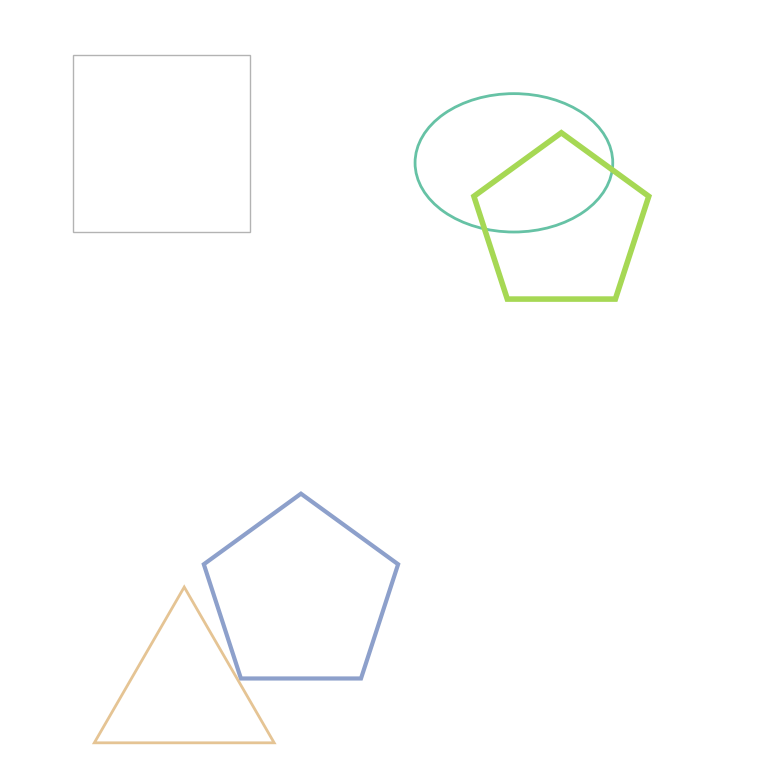[{"shape": "oval", "thickness": 1, "radius": 0.64, "center": [0.667, 0.789]}, {"shape": "pentagon", "thickness": 1.5, "radius": 0.66, "center": [0.391, 0.226]}, {"shape": "pentagon", "thickness": 2, "radius": 0.6, "center": [0.729, 0.708]}, {"shape": "triangle", "thickness": 1, "radius": 0.67, "center": [0.239, 0.103]}, {"shape": "square", "thickness": 0.5, "radius": 0.57, "center": [0.21, 0.814]}]